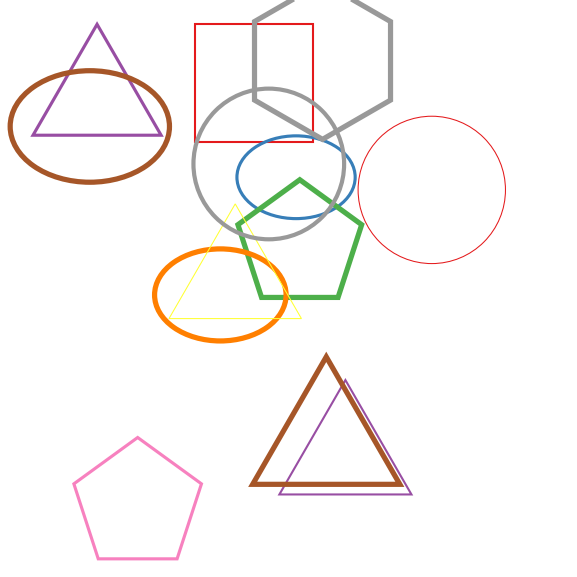[{"shape": "circle", "thickness": 0.5, "radius": 0.64, "center": [0.748, 0.67]}, {"shape": "square", "thickness": 1, "radius": 0.51, "center": [0.44, 0.855]}, {"shape": "oval", "thickness": 1.5, "radius": 0.51, "center": [0.513, 0.692]}, {"shape": "pentagon", "thickness": 2.5, "radius": 0.56, "center": [0.519, 0.575]}, {"shape": "triangle", "thickness": 1.5, "radius": 0.64, "center": [0.168, 0.829]}, {"shape": "triangle", "thickness": 1, "radius": 0.66, "center": [0.598, 0.209]}, {"shape": "oval", "thickness": 2.5, "radius": 0.57, "center": [0.382, 0.488]}, {"shape": "triangle", "thickness": 0.5, "radius": 0.66, "center": [0.407, 0.514]}, {"shape": "oval", "thickness": 2.5, "radius": 0.69, "center": [0.156, 0.78]}, {"shape": "triangle", "thickness": 2.5, "radius": 0.74, "center": [0.565, 0.234]}, {"shape": "pentagon", "thickness": 1.5, "radius": 0.58, "center": [0.238, 0.125]}, {"shape": "circle", "thickness": 2, "radius": 0.65, "center": [0.465, 0.715]}, {"shape": "hexagon", "thickness": 2.5, "radius": 0.68, "center": [0.558, 0.894]}]